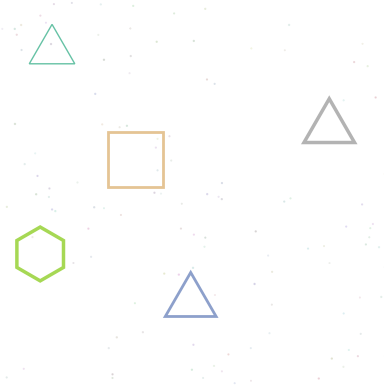[{"shape": "triangle", "thickness": 1, "radius": 0.34, "center": [0.135, 0.868]}, {"shape": "triangle", "thickness": 2, "radius": 0.38, "center": [0.495, 0.216]}, {"shape": "hexagon", "thickness": 2.5, "radius": 0.35, "center": [0.104, 0.34]}, {"shape": "square", "thickness": 2, "radius": 0.36, "center": [0.353, 0.585]}, {"shape": "triangle", "thickness": 2.5, "radius": 0.38, "center": [0.855, 0.668]}]